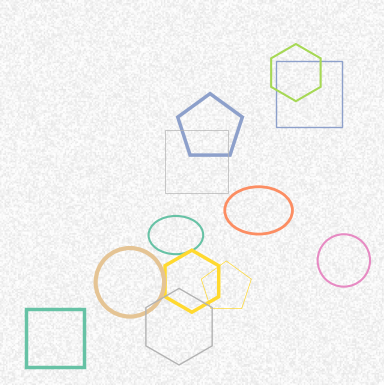[{"shape": "square", "thickness": 2.5, "radius": 0.37, "center": [0.143, 0.123]}, {"shape": "oval", "thickness": 1.5, "radius": 0.35, "center": [0.457, 0.389]}, {"shape": "oval", "thickness": 2, "radius": 0.44, "center": [0.672, 0.453]}, {"shape": "square", "thickness": 1, "radius": 0.43, "center": [0.802, 0.756]}, {"shape": "pentagon", "thickness": 2.5, "radius": 0.44, "center": [0.546, 0.669]}, {"shape": "circle", "thickness": 1.5, "radius": 0.34, "center": [0.893, 0.324]}, {"shape": "hexagon", "thickness": 1.5, "radius": 0.37, "center": [0.769, 0.811]}, {"shape": "hexagon", "thickness": 2.5, "radius": 0.4, "center": [0.498, 0.27]}, {"shape": "pentagon", "thickness": 0.5, "radius": 0.34, "center": [0.588, 0.254]}, {"shape": "circle", "thickness": 3, "radius": 0.44, "center": [0.337, 0.267]}, {"shape": "hexagon", "thickness": 1, "radius": 0.5, "center": [0.465, 0.151]}, {"shape": "square", "thickness": 0.5, "radius": 0.41, "center": [0.51, 0.58]}]